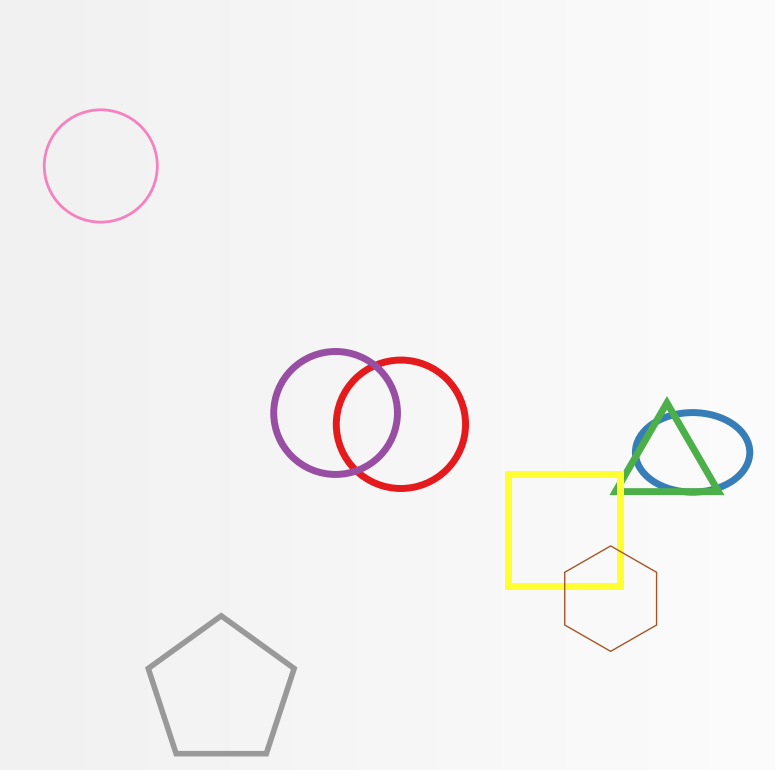[{"shape": "circle", "thickness": 2.5, "radius": 0.42, "center": [0.517, 0.449]}, {"shape": "oval", "thickness": 2.5, "radius": 0.37, "center": [0.894, 0.413]}, {"shape": "triangle", "thickness": 2.5, "radius": 0.38, "center": [0.861, 0.4]}, {"shape": "circle", "thickness": 2.5, "radius": 0.4, "center": [0.433, 0.464]}, {"shape": "square", "thickness": 2.5, "radius": 0.36, "center": [0.728, 0.311]}, {"shape": "hexagon", "thickness": 0.5, "radius": 0.34, "center": [0.788, 0.223]}, {"shape": "circle", "thickness": 1, "radius": 0.36, "center": [0.13, 0.784]}, {"shape": "pentagon", "thickness": 2, "radius": 0.49, "center": [0.285, 0.101]}]